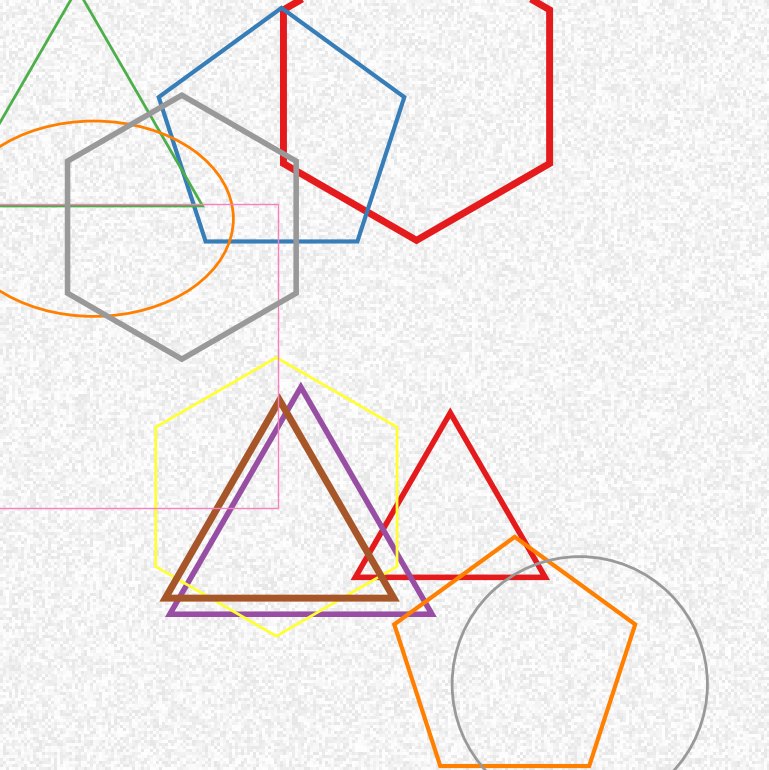[{"shape": "triangle", "thickness": 2, "radius": 0.71, "center": [0.585, 0.321]}, {"shape": "hexagon", "thickness": 2.5, "radius": 1.0, "center": [0.541, 0.887]}, {"shape": "pentagon", "thickness": 1.5, "radius": 0.84, "center": [0.366, 0.822]}, {"shape": "triangle", "thickness": 1, "radius": 0.94, "center": [0.1, 0.827]}, {"shape": "triangle", "thickness": 2, "radius": 0.98, "center": [0.391, 0.301]}, {"shape": "pentagon", "thickness": 1.5, "radius": 0.82, "center": [0.668, 0.138]}, {"shape": "oval", "thickness": 1, "radius": 0.91, "center": [0.122, 0.716]}, {"shape": "hexagon", "thickness": 1, "radius": 0.9, "center": [0.359, 0.355]}, {"shape": "triangle", "thickness": 2.5, "radius": 0.86, "center": [0.363, 0.309]}, {"shape": "square", "thickness": 0.5, "radius": 0.99, "center": [0.164, 0.537]}, {"shape": "hexagon", "thickness": 2, "radius": 0.86, "center": [0.236, 0.705]}, {"shape": "circle", "thickness": 1, "radius": 0.83, "center": [0.753, 0.111]}]